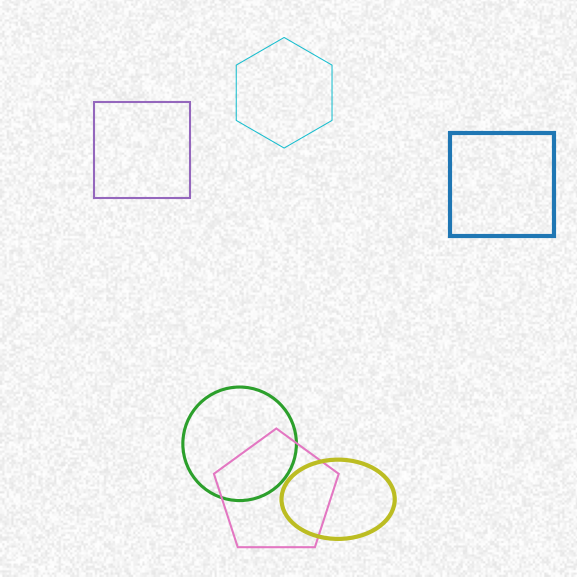[{"shape": "square", "thickness": 2, "radius": 0.45, "center": [0.869, 0.68]}, {"shape": "circle", "thickness": 1.5, "radius": 0.49, "center": [0.415, 0.231]}, {"shape": "square", "thickness": 1, "radius": 0.41, "center": [0.245, 0.74]}, {"shape": "pentagon", "thickness": 1, "radius": 0.57, "center": [0.478, 0.144]}, {"shape": "oval", "thickness": 2, "radius": 0.49, "center": [0.585, 0.135]}, {"shape": "hexagon", "thickness": 0.5, "radius": 0.48, "center": [0.492, 0.839]}]